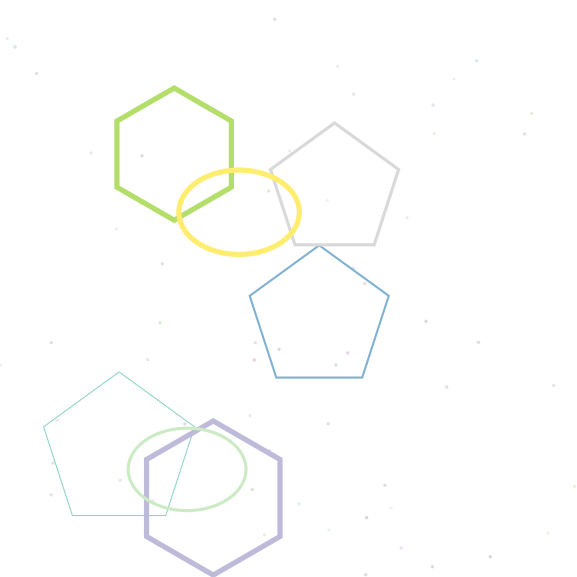[{"shape": "pentagon", "thickness": 0.5, "radius": 0.69, "center": [0.206, 0.218]}, {"shape": "hexagon", "thickness": 2.5, "radius": 0.67, "center": [0.369, 0.137]}, {"shape": "pentagon", "thickness": 1, "radius": 0.63, "center": [0.553, 0.448]}, {"shape": "hexagon", "thickness": 2.5, "radius": 0.57, "center": [0.302, 0.732]}, {"shape": "pentagon", "thickness": 1.5, "radius": 0.58, "center": [0.579, 0.67]}, {"shape": "oval", "thickness": 1.5, "radius": 0.51, "center": [0.324, 0.186]}, {"shape": "oval", "thickness": 2.5, "radius": 0.52, "center": [0.414, 0.632]}]